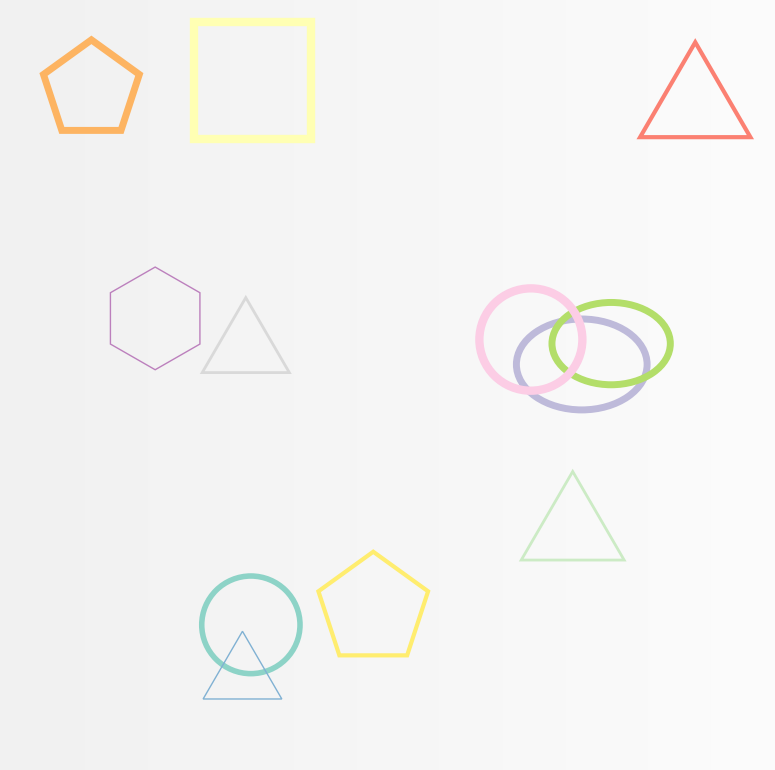[{"shape": "circle", "thickness": 2, "radius": 0.32, "center": [0.324, 0.189]}, {"shape": "square", "thickness": 3, "radius": 0.38, "center": [0.326, 0.895]}, {"shape": "oval", "thickness": 2.5, "radius": 0.42, "center": [0.751, 0.527]}, {"shape": "triangle", "thickness": 1.5, "radius": 0.41, "center": [0.897, 0.863]}, {"shape": "triangle", "thickness": 0.5, "radius": 0.29, "center": [0.313, 0.122]}, {"shape": "pentagon", "thickness": 2.5, "radius": 0.32, "center": [0.118, 0.883]}, {"shape": "oval", "thickness": 2.5, "radius": 0.38, "center": [0.789, 0.554]}, {"shape": "circle", "thickness": 3, "radius": 0.33, "center": [0.685, 0.559]}, {"shape": "triangle", "thickness": 1, "radius": 0.32, "center": [0.317, 0.549]}, {"shape": "hexagon", "thickness": 0.5, "radius": 0.33, "center": [0.2, 0.586]}, {"shape": "triangle", "thickness": 1, "radius": 0.38, "center": [0.739, 0.311]}, {"shape": "pentagon", "thickness": 1.5, "radius": 0.37, "center": [0.482, 0.209]}]